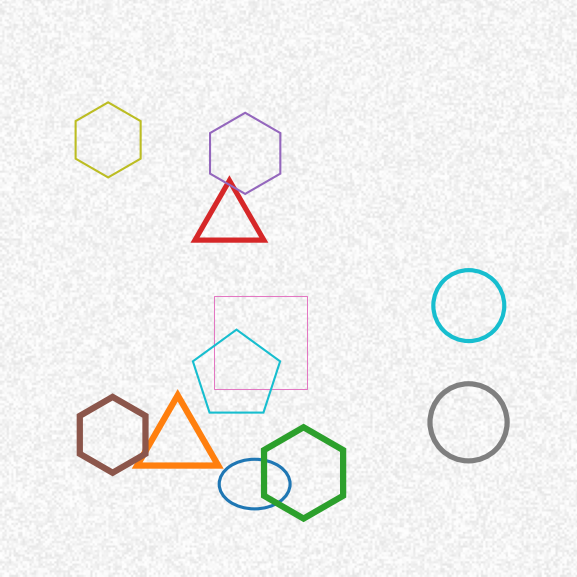[{"shape": "oval", "thickness": 1.5, "radius": 0.31, "center": [0.441, 0.161]}, {"shape": "triangle", "thickness": 3, "radius": 0.41, "center": [0.308, 0.234]}, {"shape": "hexagon", "thickness": 3, "radius": 0.4, "center": [0.526, 0.18]}, {"shape": "triangle", "thickness": 2.5, "radius": 0.34, "center": [0.397, 0.618]}, {"shape": "hexagon", "thickness": 1, "radius": 0.35, "center": [0.425, 0.734]}, {"shape": "hexagon", "thickness": 3, "radius": 0.33, "center": [0.195, 0.246]}, {"shape": "square", "thickness": 0.5, "radius": 0.4, "center": [0.451, 0.406]}, {"shape": "circle", "thickness": 2.5, "radius": 0.33, "center": [0.811, 0.268]}, {"shape": "hexagon", "thickness": 1, "radius": 0.33, "center": [0.187, 0.757]}, {"shape": "pentagon", "thickness": 1, "radius": 0.4, "center": [0.41, 0.349]}, {"shape": "circle", "thickness": 2, "radius": 0.31, "center": [0.812, 0.47]}]